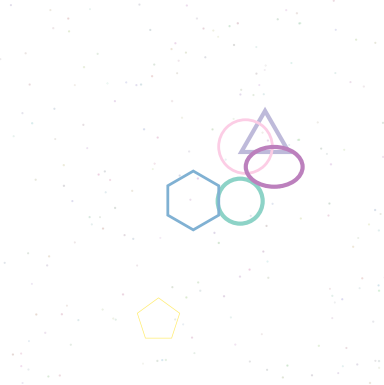[{"shape": "circle", "thickness": 3, "radius": 0.29, "center": [0.624, 0.477]}, {"shape": "triangle", "thickness": 3, "radius": 0.36, "center": [0.688, 0.641]}, {"shape": "hexagon", "thickness": 2, "radius": 0.38, "center": [0.502, 0.479]}, {"shape": "circle", "thickness": 2, "radius": 0.35, "center": [0.638, 0.619]}, {"shape": "oval", "thickness": 3, "radius": 0.37, "center": [0.712, 0.567]}, {"shape": "pentagon", "thickness": 0.5, "radius": 0.29, "center": [0.412, 0.168]}]